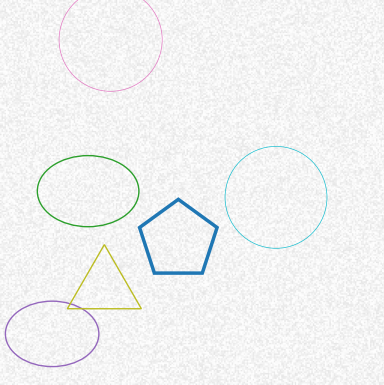[{"shape": "pentagon", "thickness": 2.5, "radius": 0.53, "center": [0.463, 0.376]}, {"shape": "oval", "thickness": 1, "radius": 0.66, "center": [0.229, 0.503]}, {"shape": "oval", "thickness": 1, "radius": 0.61, "center": [0.135, 0.133]}, {"shape": "circle", "thickness": 0.5, "radius": 0.67, "center": [0.287, 0.897]}, {"shape": "triangle", "thickness": 1, "radius": 0.56, "center": [0.271, 0.254]}, {"shape": "circle", "thickness": 0.5, "radius": 0.66, "center": [0.717, 0.487]}]